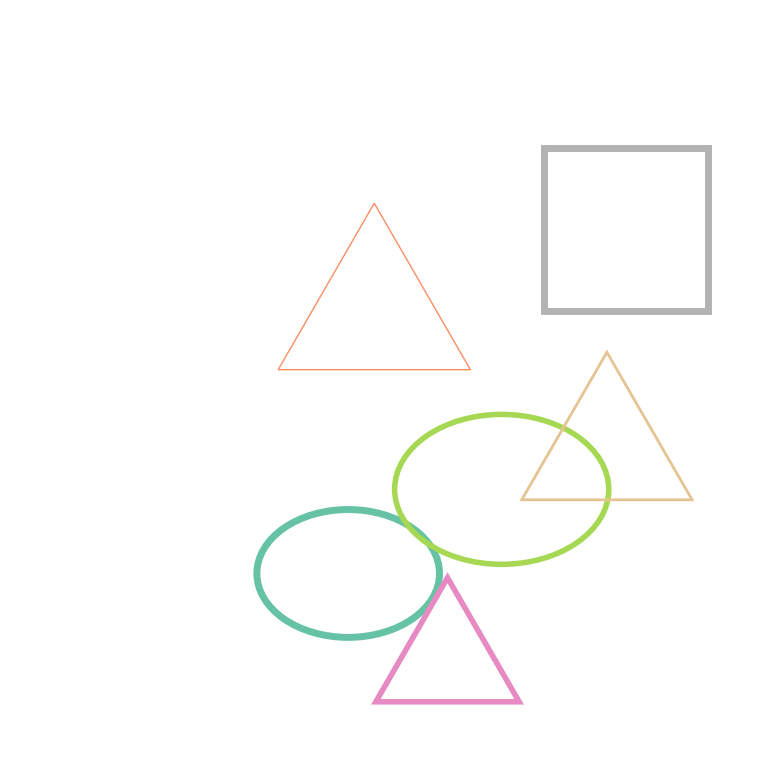[{"shape": "oval", "thickness": 2.5, "radius": 0.59, "center": [0.452, 0.255]}, {"shape": "triangle", "thickness": 0.5, "radius": 0.72, "center": [0.486, 0.592]}, {"shape": "triangle", "thickness": 2, "radius": 0.54, "center": [0.581, 0.142]}, {"shape": "oval", "thickness": 2, "radius": 0.7, "center": [0.652, 0.364]}, {"shape": "triangle", "thickness": 1, "radius": 0.64, "center": [0.788, 0.415]}, {"shape": "square", "thickness": 2.5, "radius": 0.53, "center": [0.813, 0.702]}]